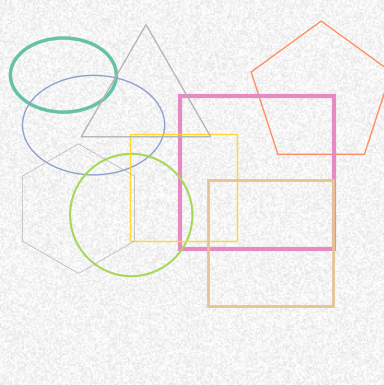[{"shape": "oval", "thickness": 2.5, "radius": 0.69, "center": [0.165, 0.805]}, {"shape": "pentagon", "thickness": 1, "radius": 0.96, "center": [0.834, 0.754]}, {"shape": "oval", "thickness": 1, "radius": 0.92, "center": [0.243, 0.675]}, {"shape": "square", "thickness": 3, "radius": 1.0, "center": [0.667, 0.551]}, {"shape": "circle", "thickness": 1.5, "radius": 0.79, "center": [0.341, 0.442]}, {"shape": "square", "thickness": 1, "radius": 0.69, "center": [0.477, 0.514]}, {"shape": "square", "thickness": 2, "radius": 0.81, "center": [0.703, 0.369]}, {"shape": "triangle", "thickness": 1, "radius": 0.97, "center": [0.379, 0.742]}, {"shape": "hexagon", "thickness": 0.5, "radius": 0.84, "center": [0.204, 0.458]}]